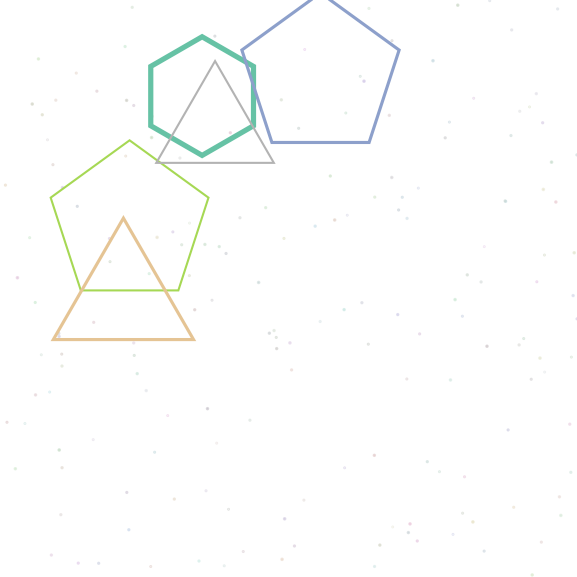[{"shape": "hexagon", "thickness": 2.5, "radius": 0.51, "center": [0.35, 0.833]}, {"shape": "pentagon", "thickness": 1.5, "radius": 0.72, "center": [0.555, 0.868]}, {"shape": "pentagon", "thickness": 1, "radius": 0.72, "center": [0.224, 0.612]}, {"shape": "triangle", "thickness": 1.5, "radius": 0.7, "center": [0.214, 0.481]}, {"shape": "triangle", "thickness": 1, "radius": 0.59, "center": [0.372, 0.776]}]